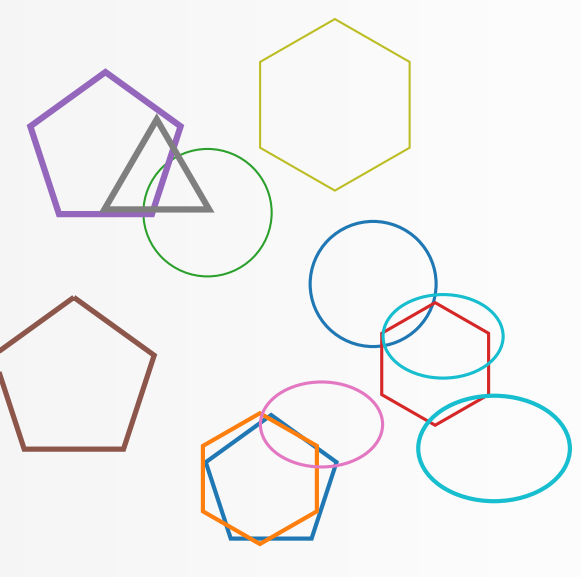[{"shape": "circle", "thickness": 1.5, "radius": 0.54, "center": [0.642, 0.507]}, {"shape": "pentagon", "thickness": 2, "radius": 0.59, "center": [0.467, 0.162]}, {"shape": "hexagon", "thickness": 2, "radius": 0.57, "center": [0.447, 0.17]}, {"shape": "circle", "thickness": 1, "radius": 0.55, "center": [0.357, 0.631]}, {"shape": "hexagon", "thickness": 1.5, "radius": 0.53, "center": [0.749, 0.369]}, {"shape": "pentagon", "thickness": 3, "radius": 0.68, "center": [0.181, 0.738]}, {"shape": "pentagon", "thickness": 2.5, "radius": 0.73, "center": [0.127, 0.339]}, {"shape": "oval", "thickness": 1.5, "radius": 0.53, "center": [0.553, 0.264]}, {"shape": "triangle", "thickness": 3, "radius": 0.52, "center": [0.27, 0.688]}, {"shape": "hexagon", "thickness": 1, "radius": 0.74, "center": [0.576, 0.818]}, {"shape": "oval", "thickness": 2, "radius": 0.65, "center": [0.85, 0.223]}, {"shape": "oval", "thickness": 1.5, "radius": 0.52, "center": [0.762, 0.417]}]